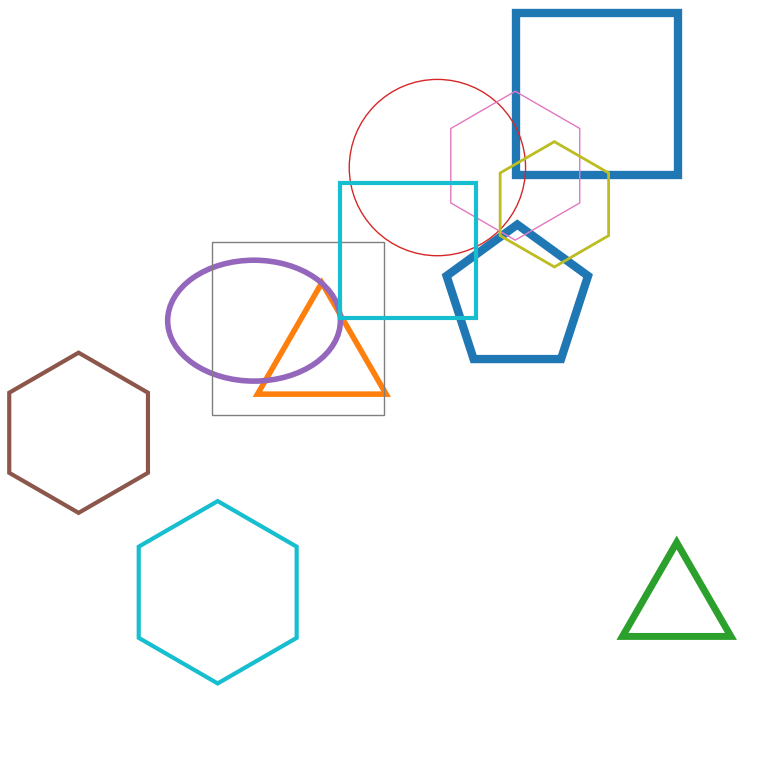[{"shape": "pentagon", "thickness": 3, "radius": 0.48, "center": [0.672, 0.612]}, {"shape": "square", "thickness": 3, "radius": 0.53, "center": [0.775, 0.878]}, {"shape": "triangle", "thickness": 2, "radius": 0.48, "center": [0.418, 0.536]}, {"shape": "triangle", "thickness": 2.5, "radius": 0.41, "center": [0.879, 0.214]}, {"shape": "circle", "thickness": 0.5, "radius": 0.57, "center": [0.568, 0.782]}, {"shape": "oval", "thickness": 2, "radius": 0.56, "center": [0.33, 0.584]}, {"shape": "hexagon", "thickness": 1.5, "radius": 0.52, "center": [0.102, 0.438]}, {"shape": "hexagon", "thickness": 0.5, "radius": 0.48, "center": [0.669, 0.785]}, {"shape": "square", "thickness": 0.5, "radius": 0.56, "center": [0.387, 0.574]}, {"shape": "hexagon", "thickness": 1, "radius": 0.41, "center": [0.72, 0.735]}, {"shape": "hexagon", "thickness": 1.5, "radius": 0.59, "center": [0.283, 0.231]}, {"shape": "square", "thickness": 1.5, "radius": 0.44, "center": [0.53, 0.675]}]